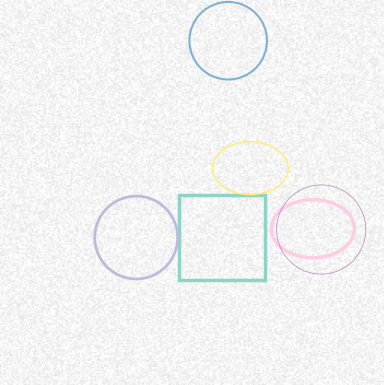[{"shape": "square", "thickness": 2.5, "radius": 0.55, "center": [0.576, 0.382]}, {"shape": "circle", "thickness": 2, "radius": 0.54, "center": [0.354, 0.383]}, {"shape": "circle", "thickness": 1.5, "radius": 0.5, "center": [0.593, 0.894]}, {"shape": "oval", "thickness": 2.5, "radius": 0.54, "center": [0.813, 0.406]}, {"shape": "circle", "thickness": 0.5, "radius": 0.58, "center": [0.834, 0.404]}, {"shape": "oval", "thickness": 1, "radius": 0.49, "center": [0.65, 0.563]}]